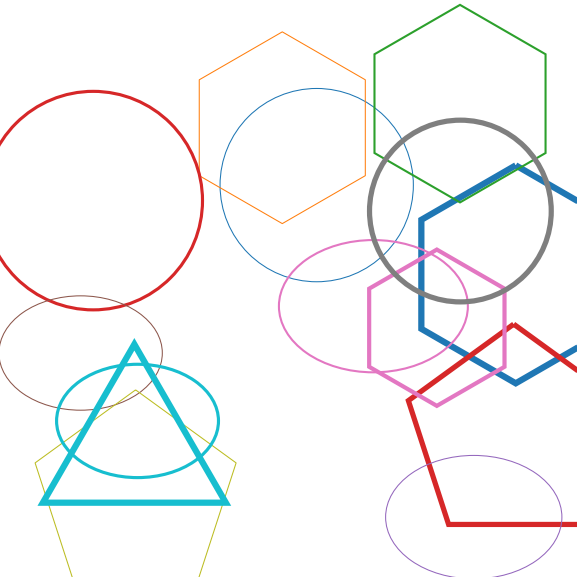[{"shape": "hexagon", "thickness": 3, "radius": 0.94, "center": [0.893, 0.524]}, {"shape": "circle", "thickness": 0.5, "radius": 0.84, "center": [0.548, 0.679]}, {"shape": "hexagon", "thickness": 0.5, "radius": 0.83, "center": [0.489, 0.778]}, {"shape": "hexagon", "thickness": 1, "radius": 0.86, "center": [0.797, 0.82]}, {"shape": "pentagon", "thickness": 2.5, "radius": 0.96, "center": [0.89, 0.246]}, {"shape": "circle", "thickness": 1.5, "radius": 0.95, "center": [0.161, 0.652]}, {"shape": "oval", "thickness": 0.5, "radius": 0.76, "center": [0.82, 0.104]}, {"shape": "oval", "thickness": 0.5, "radius": 0.71, "center": [0.14, 0.388]}, {"shape": "oval", "thickness": 1, "radius": 0.82, "center": [0.647, 0.469]}, {"shape": "hexagon", "thickness": 2, "radius": 0.68, "center": [0.756, 0.432]}, {"shape": "circle", "thickness": 2.5, "radius": 0.79, "center": [0.797, 0.634]}, {"shape": "pentagon", "thickness": 0.5, "radius": 0.91, "center": [0.235, 0.141]}, {"shape": "triangle", "thickness": 3, "radius": 0.91, "center": [0.233, 0.22]}, {"shape": "oval", "thickness": 1.5, "radius": 0.7, "center": [0.238, 0.27]}]